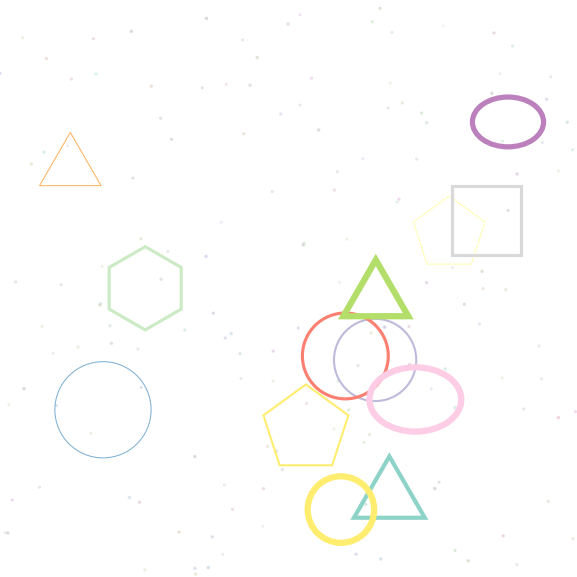[{"shape": "triangle", "thickness": 2, "radius": 0.35, "center": [0.674, 0.138]}, {"shape": "pentagon", "thickness": 0.5, "radius": 0.33, "center": [0.778, 0.595]}, {"shape": "circle", "thickness": 1, "radius": 0.36, "center": [0.65, 0.376]}, {"shape": "circle", "thickness": 1.5, "radius": 0.37, "center": [0.598, 0.383]}, {"shape": "circle", "thickness": 0.5, "radius": 0.42, "center": [0.178, 0.29]}, {"shape": "triangle", "thickness": 0.5, "radius": 0.31, "center": [0.122, 0.708]}, {"shape": "triangle", "thickness": 3, "radius": 0.32, "center": [0.651, 0.484]}, {"shape": "oval", "thickness": 3, "radius": 0.4, "center": [0.719, 0.307]}, {"shape": "square", "thickness": 1.5, "radius": 0.3, "center": [0.842, 0.617]}, {"shape": "oval", "thickness": 2.5, "radius": 0.31, "center": [0.88, 0.788]}, {"shape": "hexagon", "thickness": 1.5, "radius": 0.36, "center": [0.251, 0.5]}, {"shape": "pentagon", "thickness": 1, "radius": 0.39, "center": [0.53, 0.256]}, {"shape": "circle", "thickness": 3, "radius": 0.29, "center": [0.59, 0.117]}]